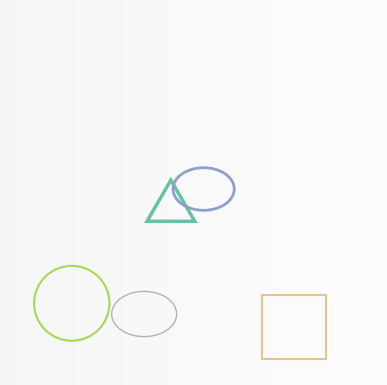[{"shape": "triangle", "thickness": 2.5, "radius": 0.36, "center": [0.441, 0.461]}, {"shape": "oval", "thickness": 2, "radius": 0.4, "center": [0.526, 0.509]}, {"shape": "circle", "thickness": 1.5, "radius": 0.49, "center": [0.185, 0.212]}, {"shape": "square", "thickness": 1.5, "radius": 0.42, "center": [0.758, 0.152]}, {"shape": "oval", "thickness": 1, "radius": 0.42, "center": [0.372, 0.184]}]